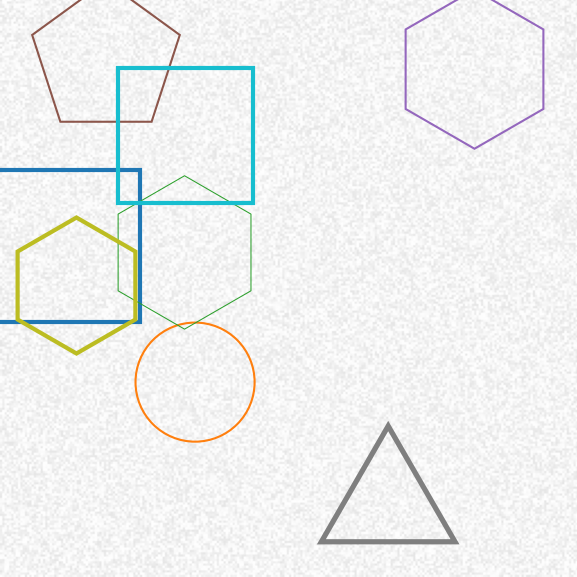[{"shape": "square", "thickness": 2, "radius": 0.66, "center": [0.111, 0.573]}, {"shape": "circle", "thickness": 1, "radius": 0.52, "center": [0.338, 0.337]}, {"shape": "hexagon", "thickness": 0.5, "radius": 0.66, "center": [0.32, 0.562]}, {"shape": "hexagon", "thickness": 1, "radius": 0.69, "center": [0.822, 0.879]}, {"shape": "pentagon", "thickness": 1, "radius": 0.67, "center": [0.184, 0.897]}, {"shape": "triangle", "thickness": 2.5, "radius": 0.67, "center": [0.672, 0.128]}, {"shape": "hexagon", "thickness": 2, "radius": 0.59, "center": [0.132, 0.505]}, {"shape": "square", "thickness": 2, "radius": 0.58, "center": [0.321, 0.765]}]